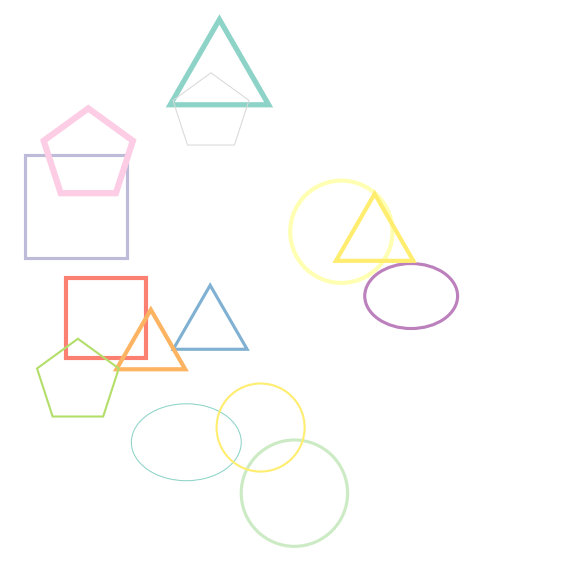[{"shape": "oval", "thickness": 0.5, "radius": 0.48, "center": [0.323, 0.233]}, {"shape": "triangle", "thickness": 2.5, "radius": 0.49, "center": [0.38, 0.867]}, {"shape": "circle", "thickness": 2, "radius": 0.44, "center": [0.591, 0.598]}, {"shape": "square", "thickness": 1.5, "radius": 0.44, "center": [0.132, 0.641]}, {"shape": "square", "thickness": 2, "radius": 0.34, "center": [0.183, 0.449]}, {"shape": "triangle", "thickness": 1.5, "radius": 0.37, "center": [0.364, 0.431]}, {"shape": "triangle", "thickness": 2, "radius": 0.34, "center": [0.261, 0.394]}, {"shape": "pentagon", "thickness": 1, "radius": 0.37, "center": [0.135, 0.338]}, {"shape": "pentagon", "thickness": 3, "radius": 0.41, "center": [0.153, 0.73]}, {"shape": "pentagon", "thickness": 0.5, "radius": 0.35, "center": [0.365, 0.804]}, {"shape": "oval", "thickness": 1.5, "radius": 0.4, "center": [0.712, 0.487]}, {"shape": "circle", "thickness": 1.5, "radius": 0.46, "center": [0.51, 0.145]}, {"shape": "circle", "thickness": 1, "radius": 0.38, "center": [0.451, 0.259]}, {"shape": "triangle", "thickness": 2, "radius": 0.39, "center": [0.649, 0.586]}]